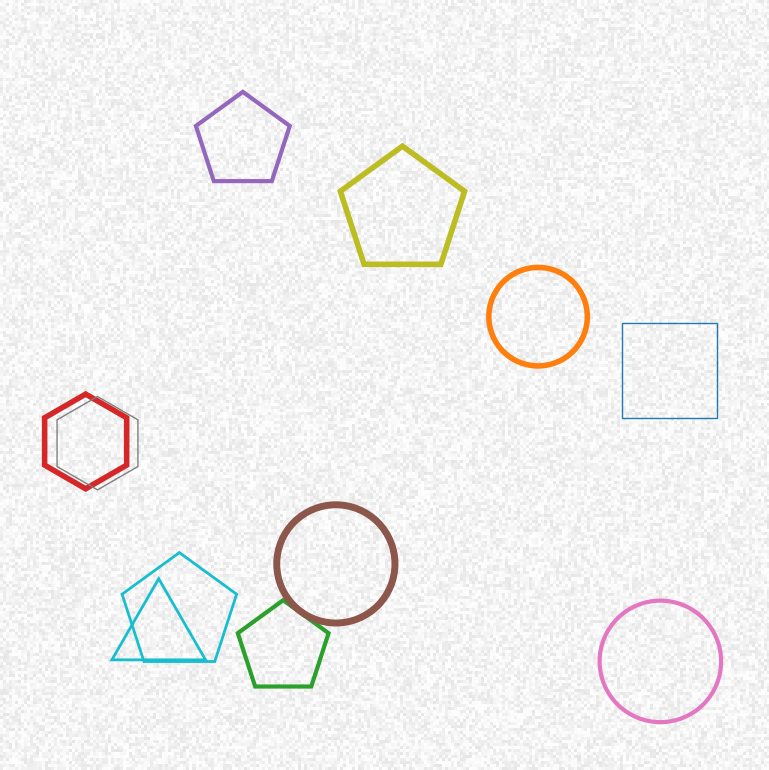[{"shape": "square", "thickness": 0.5, "radius": 0.31, "center": [0.869, 0.519]}, {"shape": "circle", "thickness": 2, "radius": 0.32, "center": [0.699, 0.589]}, {"shape": "pentagon", "thickness": 1.5, "radius": 0.31, "center": [0.368, 0.159]}, {"shape": "hexagon", "thickness": 2, "radius": 0.31, "center": [0.111, 0.427]}, {"shape": "pentagon", "thickness": 1.5, "radius": 0.32, "center": [0.315, 0.817]}, {"shape": "circle", "thickness": 2.5, "radius": 0.38, "center": [0.436, 0.268]}, {"shape": "circle", "thickness": 1.5, "radius": 0.39, "center": [0.858, 0.141]}, {"shape": "hexagon", "thickness": 0.5, "radius": 0.3, "center": [0.127, 0.424]}, {"shape": "pentagon", "thickness": 2, "radius": 0.42, "center": [0.523, 0.725]}, {"shape": "triangle", "thickness": 1, "radius": 0.35, "center": [0.206, 0.178]}, {"shape": "pentagon", "thickness": 1, "radius": 0.39, "center": [0.233, 0.204]}]